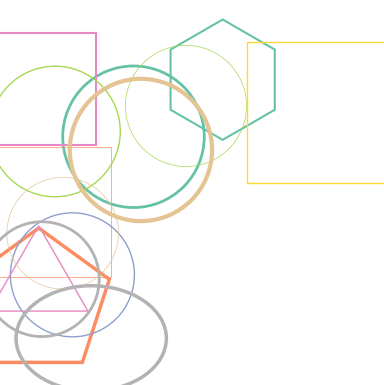[{"shape": "circle", "thickness": 2, "radius": 0.92, "center": [0.347, 0.645]}, {"shape": "hexagon", "thickness": 1.5, "radius": 0.78, "center": [0.578, 0.793]}, {"shape": "square", "thickness": 0.5, "radius": 0.84, "center": [0.119, 0.448]}, {"shape": "pentagon", "thickness": 2.5, "radius": 0.96, "center": [0.101, 0.215]}, {"shape": "circle", "thickness": 1, "radius": 0.81, "center": [0.188, 0.286]}, {"shape": "triangle", "thickness": 1, "radius": 0.74, "center": [0.1, 0.266]}, {"shape": "square", "thickness": 1.5, "radius": 0.73, "center": [0.103, 0.769]}, {"shape": "circle", "thickness": 0.5, "radius": 0.79, "center": [0.483, 0.725]}, {"shape": "circle", "thickness": 1, "radius": 0.85, "center": [0.143, 0.658]}, {"shape": "square", "thickness": 1, "radius": 0.92, "center": [0.825, 0.709]}, {"shape": "circle", "thickness": 0.5, "radius": 0.73, "center": [0.163, 0.394]}, {"shape": "circle", "thickness": 3, "radius": 0.92, "center": [0.366, 0.611]}, {"shape": "circle", "thickness": 2, "radius": 0.75, "center": [0.109, 0.275]}, {"shape": "oval", "thickness": 2.5, "radius": 0.98, "center": [0.237, 0.121]}]